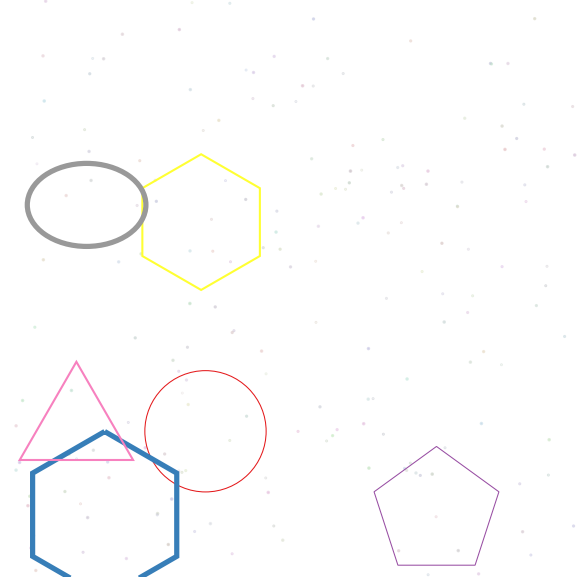[{"shape": "circle", "thickness": 0.5, "radius": 0.53, "center": [0.356, 0.252]}, {"shape": "hexagon", "thickness": 2.5, "radius": 0.72, "center": [0.181, 0.108]}, {"shape": "pentagon", "thickness": 0.5, "radius": 0.57, "center": [0.756, 0.112]}, {"shape": "hexagon", "thickness": 1, "radius": 0.59, "center": [0.348, 0.615]}, {"shape": "triangle", "thickness": 1, "radius": 0.57, "center": [0.132, 0.259]}, {"shape": "oval", "thickness": 2.5, "radius": 0.51, "center": [0.15, 0.644]}]